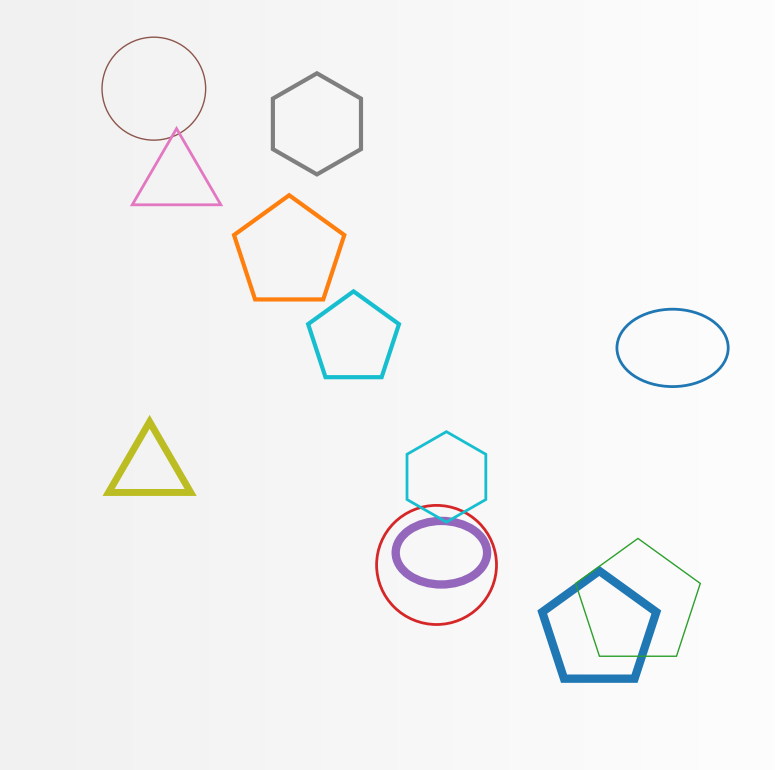[{"shape": "pentagon", "thickness": 3, "radius": 0.39, "center": [0.773, 0.181]}, {"shape": "oval", "thickness": 1, "radius": 0.36, "center": [0.868, 0.548]}, {"shape": "pentagon", "thickness": 1.5, "radius": 0.37, "center": [0.373, 0.672]}, {"shape": "pentagon", "thickness": 0.5, "radius": 0.42, "center": [0.823, 0.216]}, {"shape": "circle", "thickness": 1, "radius": 0.39, "center": [0.563, 0.266]}, {"shape": "oval", "thickness": 3, "radius": 0.29, "center": [0.57, 0.282]}, {"shape": "circle", "thickness": 0.5, "radius": 0.33, "center": [0.199, 0.885]}, {"shape": "triangle", "thickness": 1, "radius": 0.33, "center": [0.228, 0.767]}, {"shape": "hexagon", "thickness": 1.5, "radius": 0.33, "center": [0.409, 0.839]}, {"shape": "triangle", "thickness": 2.5, "radius": 0.31, "center": [0.193, 0.391]}, {"shape": "pentagon", "thickness": 1.5, "radius": 0.31, "center": [0.456, 0.56]}, {"shape": "hexagon", "thickness": 1, "radius": 0.29, "center": [0.576, 0.381]}]